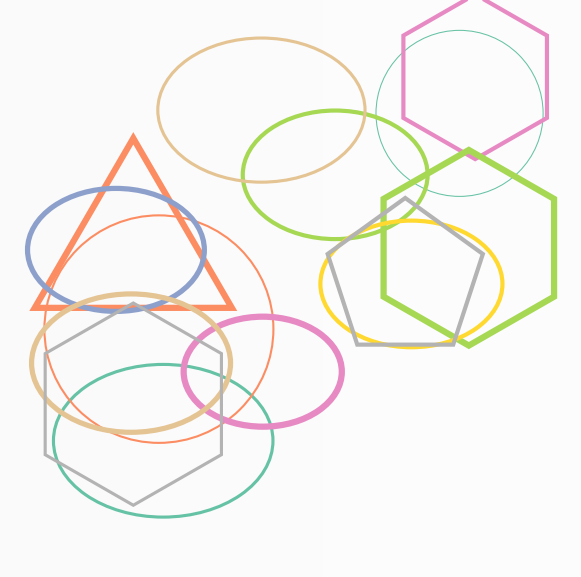[{"shape": "oval", "thickness": 1.5, "radius": 0.94, "center": [0.281, 0.236]}, {"shape": "circle", "thickness": 0.5, "radius": 0.72, "center": [0.791, 0.803]}, {"shape": "triangle", "thickness": 3, "radius": 0.98, "center": [0.229, 0.564]}, {"shape": "circle", "thickness": 1, "radius": 0.98, "center": [0.273, 0.429]}, {"shape": "oval", "thickness": 2.5, "radius": 0.76, "center": [0.199, 0.566]}, {"shape": "oval", "thickness": 3, "radius": 0.68, "center": [0.452, 0.356]}, {"shape": "hexagon", "thickness": 2, "radius": 0.71, "center": [0.817, 0.866]}, {"shape": "hexagon", "thickness": 3, "radius": 0.85, "center": [0.807, 0.57]}, {"shape": "oval", "thickness": 2, "radius": 0.8, "center": [0.577, 0.696]}, {"shape": "oval", "thickness": 2, "radius": 0.78, "center": [0.708, 0.507]}, {"shape": "oval", "thickness": 2.5, "radius": 0.86, "center": [0.225, 0.37]}, {"shape": "oval", "thickness": 1.5, "radius": 0.89, "center": [0.45, 0.808]}, {"shape": "hexagon", "thickness": 1.5, "radius": 0.88, "center": [0.229, 0.299]}, {"shape": "pentagon", "thickness": 2, "radius": 0.7, "center": [0.697, 0.516]}]